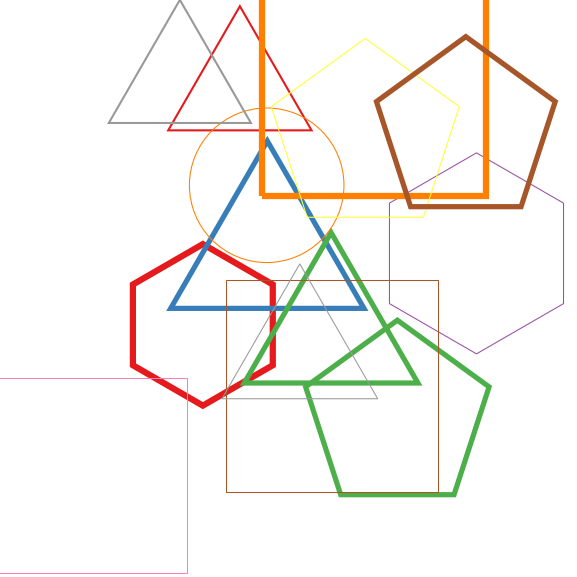[{"shape": "hexagon", "thickness": 3, "radius": 0.7, "center": [0.351, 0.437]}, {"shape": "triangle", "thickness": 1, "radius": 0.72, "center": [0.415, 0.845]}, {"shape": "triangle", "thickness": 2.5, "radius": 0.97, "center": [0.463, 0.562]}, {"shape": "pentagon", "thickness": 2.5, "radius": 0.84, "center": [0.688, 0.278]}, {"shape": "triangle", "thickness": 2.5, "radius": 0.87, "center": [0.573, 0.423]}, {"shape": "hexagon", "thickness": 0.5, "radius": 0.87, "center": [0.825, 0.56]}, {"shape": "circle", "thickness": 0.5, "radius": 0.67, "center": [0.462, 0.678]}, {"shape": "square", "thickness": 3, "radius": 0.97, "center": [0.648, 0.852]}, {"shape": "pentagon", "thickness": 0.5, "radius": 0.86, "center": [0.632, 0.761]}, {"shape": "pentagon", "thickness": 2.5, "radius": 0.81, "center": [0.807, 0.773]}, {"shape": "square", "thickness": 0.5, "radius": 0.92, "center": [0.575, 0.331]}, {"shape": "square", "thickness": 0.5, "radius": 0.84, "center": [0.155, 0.176]}, {"shape": "triangle", "thickness": 1, "radius": 0.71, "center": [0.311, 0.857]}, {"shape": "triangle", "thickness": 0.5, "radius": 0.78, "center": [0.519, 0.387]}]